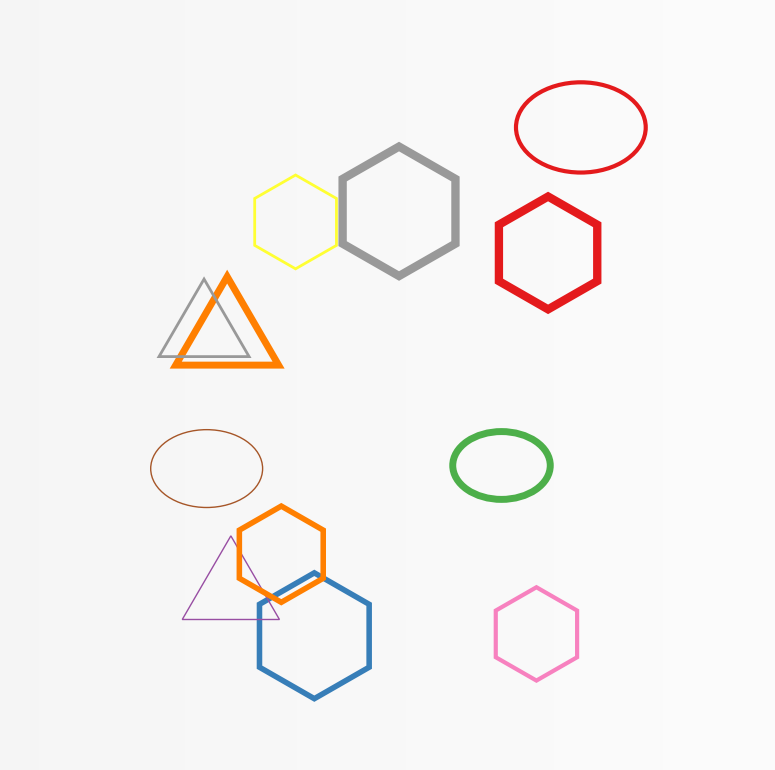[{"shape": "hexagon", "thickness": 3, "radius": 0.37, "center": [0.707, 0.672]}, {"shape": "oval", "thickness": 1.5, "radius": 0.42, "center": [0.749, 0.835]}, {"shape": "hexagon", "thickness": 2, "radius": 0.41, "center": [0.406, 0.174]}, {"shape": "oval", "thickness": 2.5, "radius": 0.31, "center": [0.647, 0.395]}, {"shape": "triangle", "thickness": 0.5, "radius": 0.36, "center": [0.298, 0.232]}, {"shape": "triangle", "thickness": 2.5, "radius": 0.38, "center": [0.293, 0.564]}, {"shape": "hexagon", "thickness": 2, "radius": 0.31, "center": [0.363, 0.28]}, {"shape": "hexagon", "thickness": 1, "radius": 0.3, "center": [0.381, 0.712]}, {"shape": "oval", "thickness": 0.5, "radius": 0.36, "center": [0.267, 0.391]}, {"shape": "hexagon", "thickness": 1.5, "radius": 0.3, "center": [0.692, 0.177]}, {"shape": "hexagon", "thickness": 3, "radius": 0.42, "center": [0.515, 0.726]}, {"shape": "triangle", "thickness": 1, "radius": 0.34, "center": [0.263, 0.57]}]